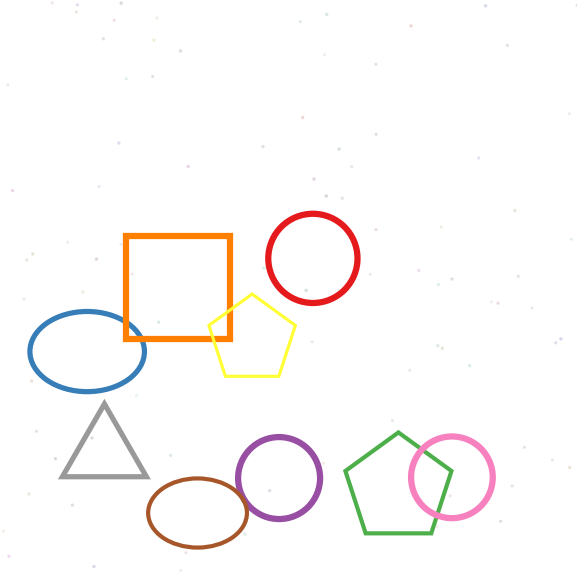[{"shape": "circle", "thickness": 3, "radius": 0.39, "center": [0.542, 0.552]}, {"shape": "oval", "thickness": 2.5, "radius": 0.5, "center": [0.151, 0.39]}, {"shape": "pentagon", "thickness": 2, "radius": 0.48, "center": [0.69, 0.154]}, {"shape": "circle", "thickness": 3, "radius": 0.35, "center": [0.483, 0.171]}, {"shape": "square", "thickness": 3, "radius": 0.45, "center": [0.308, 0.502]}, {"shape": "pentagon", "thickness": 1.5, "radius": 0.39, "center": [0.437, 0.411]}, {"shape": "oval", "thickness": 2, "radius": 0.43, "center": [0.342, 0.111]}, {"shape": "circle", "thickness": 3, "radius": 0.35, "center": [0.783, 0.173]}, {"shape": "triangle", "thickness": 2.5, "radius": 0.42, "center": [0.181, 0.216]}]